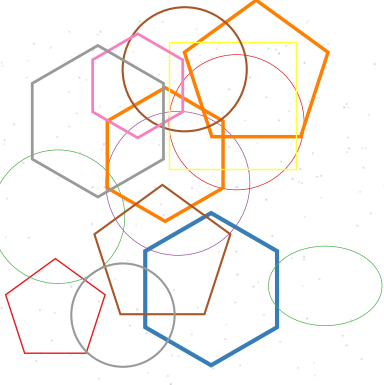[{"shape": "circle", "thickness": 0.5, "radius": 0.88, "center": [0.614, 0.682]}, {"shape": "pentagon", "thickness": 1, "radius": 0.68, "center": [0.144, 0.192]}, {"shape": "hexagon", "thickness": 3, "radius": 0.99, "center": [0.548, 0.249]}, {"shape": "circle", "thickness": 0.5, "radius": 0.87, "center": [0.151, 0.437]}, {"shape": "oval", "thickness": 0.5, "radius": 0.74, "center": [0.845, 0.257]}, {"shape": "circle", "thickness": 0.5, "radius": 0.93, "center": [0.462, 0.524]}, {"shape": "pentagon", "thickness": 2.5, "radius": 0.98, "center": [0.666, 0.804]}, {"shape": "hexagon", "thickness": 2.5, "radius": 0.87, "center": [0.429, 0.599]}, {"shape": "square", "thickness": 1, "radius": 0.82, "center": [0.604, 0.725]}, {"shape": "pentagon", "thickness": 1.5, "radius": 0.93, "center": [0.422, 0.334]}, {"shape": "circle", "thickness": 1.5, "radius": 0.81, "center": [0.48, 0.82]}, {"shape": "hexagon", "thickness": 2, "radius": 0.68, "center": [0.358, 0.777]}, {"shape": "circle", "thickness": 1.5, "radius": 0.67, "center": [0.319, 0.182]}, {"shape": "hexagon", "thickness": 2, "radius": 0.98, "center": [0.254, 0.685]}]